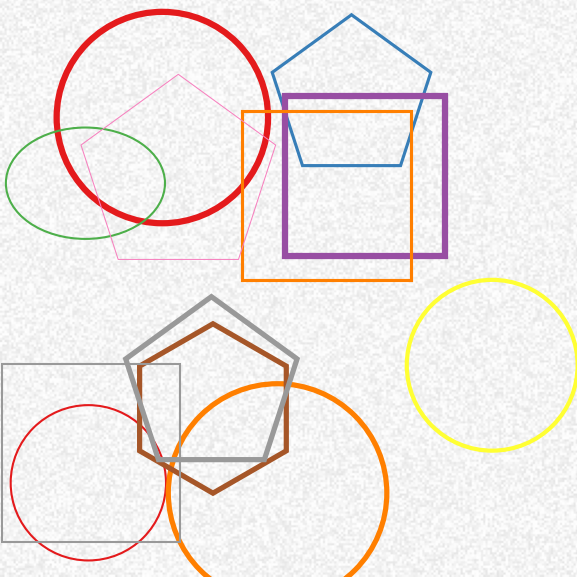[{"shape": "circle", "thickness": 3, "radius": 0.92, "center": [0.281, 0.796]}, {"shape": "circle", "thickness": 1, "radius": 0.67, "center": [0.153, 0.163]}, {"shape": "pentagon", "thickness": 1.5, "radius": 0.72, "center": [0.609, 0.829]}, {"shape": "oval", "thickness": 1, "radius": 0.69, "center": [0.148, 0.682]}, {"shape": "square", "thickness": 3, "radius": 0.69, "center": [0.632, 0.695]}, {"shape": "square", "thickness": 1.5, "radius": 0.73, "center": [0.565, 0.661]}, {"shape": "circle", "thickness": 2.5, "radius": 0.95, "center": [0.481, 0.145]}, {"shape": "circle", "thickness": 2, "radius": 0.74, "center": [0.852, 0.367]}, {"shape": "hexagon", "thickness": 2.5, "radius": 0.73, "center": [0.369, 0.292]}, {"shape": "pentagon", "thickness": 0.5, "radius": 0.89, "center": [0.309, 0.693]}, {"shape": "square", "thickness": 1, "radius": 0.77, "center": [0.158, 0.215]}, {"shape": "pentagon", "thickness": 2.5, "radius": 0.78, "center": [0.366, 0.329]}]